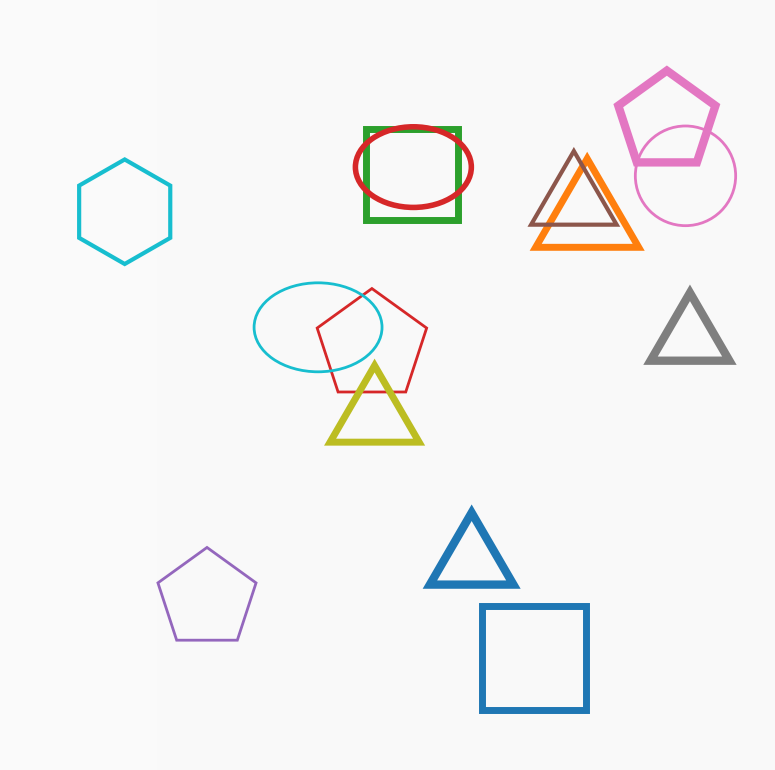[{"shape": "triangle", "thickness": 3, "radius": 0.31, "center": [0.609, 0.272]}, {"shape": "square", "thickness": 2.5, "radius": 0.34, "center": [0.689, 0.146]}, {"shape": "triangle", "thickness": 2.5, "radius": 0.38, "center": [0.758, 0.717]}, {"shape": "square", "thickness": 2.5, "radius": 0.3, "center": [0.532, 0.774]}, {"shape": "pentagon", "thickness": 1, "radius": 0.37, "center": [0.48, 0.551]}, {"shape": "oval", "thickness": 2, "radius": 0.37, "center": [0.533, 0.783]}, {"shape": "pentagon", "thickness": 1, "radius": 0.33, "center": [0.267, 0.222]}, {"shape": "triangle", "thickness": 1.5, "radius": 0.32, "center": [0.74, 0.74]}, {"shape": "circle", "thickness": 1, "radius": 0.32, "center": [0.885, 0.772]}, {"shape": "pentagon", "thickness": 3, "radius": 0.33, "center": [0.86, 0.842]}, {"shape": "triangle", "thickness": 3, "radius": 0.29, "center": [0.89, 0.561]}, {"shape": "triangle", "thickness": 2.5, "radius": 0.33, "center": [0.483, 0.459]}, {"shape": "oval", "thickness": 1, "radius": 0.41, "center": [0.41, 0.575]}, {"shape": "hexagon", "thickness": 1.5, "radius": 0.34, "center": [0.161, 0.725]}]